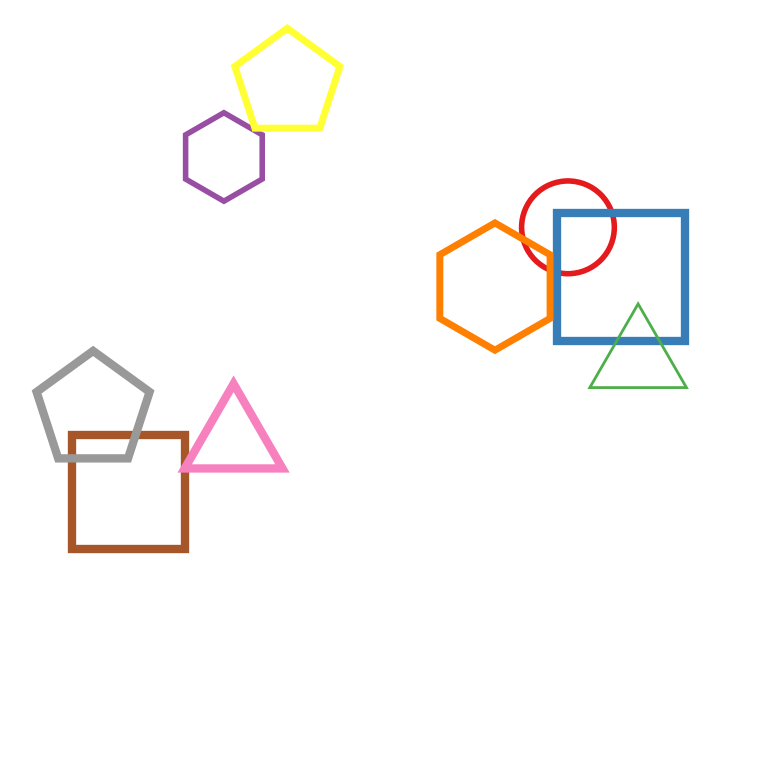[{"shape": "circle", "thickness": 2, "radius": 0.3, "center": [0.738, 0.705]}, {"shape": "square", "thickness": 3, "radius": 0.42, "center": [0.807, 0.64]}, {"shape": "triangle", "thickness": 1, "radius": 0.36, "center": [0.829, 0.533]}, {"shape": "hexagon", "thickness": 2, "radius": 0.29, "center": [0.291, 0.796]}, {"shape": "hexagon", "thickness": 2.5, "radius": 0.41, "center": [0.643, 0.628]}, {"shape": "pentagon", "thickness": 2.5, "radius": 0.36, "center": [0.373, 0.892]}, {"shape": "square", "thickness": 3, "radius": 0.37, "center": [0.167, 0.361]}, {"shape": "triangle", "thickness": 3, "radius": 0.37, "center": [0.303, 0.428]}, {"shape": "pentagon", "thickness": 3, "radius": 0.39, "center": [0.121, 0.467]}]